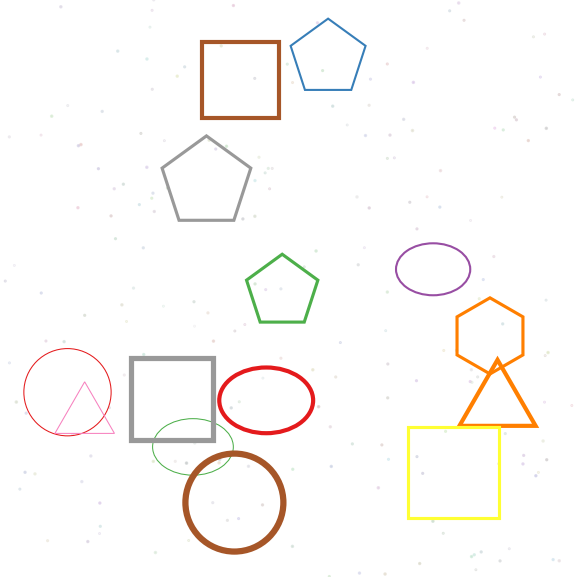[{"shape": "circle", "thickness": 0.5, "radius": 0.38, "center": [0.117, 0.32]}, {"shape": "oval", "thickness": 2, "radius": 0.41, "center": [0.461, 0.306]}, {"shape": "pentagon", "thickness": 1, "radius": 0.34, "center": [0.568, 0.899]}, {"shape": "pentagon", "thickness": 1.5, "radius": 0.32, "center": [0.489, 0.494]}, {"shape": "oval", "thickness": 0.5, "radius": 0.35, "center": [0.334, 0.225]}, {"shape": "oval", "thickness": 1, "radius": 0.32, "center": [0.75, 0.533]}, {"shape": "triangle", "thickness": 2, "radius": 0.38, "center": [0.862, 0.3]}, {"shape": "hexagon", "thickness": 1.5, "radius": 0.33, "center": [0.848, 0.417]}, {"shape": "square", "thickness": 1.5, "radius": 0.39, "center": [0.786, 0.18]}, {"shape": "circle", "thickness": 3, "radius": 0.42, "center": [0.406, 0.129]}, {"shape": "square", "thickness": 2, "radius": 0.33, "center": [0.417, 0.861]}, {"shape": "triangle", "thickness": 0.5, "radius": 0.3, "center": [0.147, 0.278]}, {"shape": "square", "thickness": 2.5, "radius": 0.35, "center": [0.297, 0.309]}, {"shape": "pentagon", "thickness": 1.5, "radius": 0.4, "center": [0.357, 0.683]}]